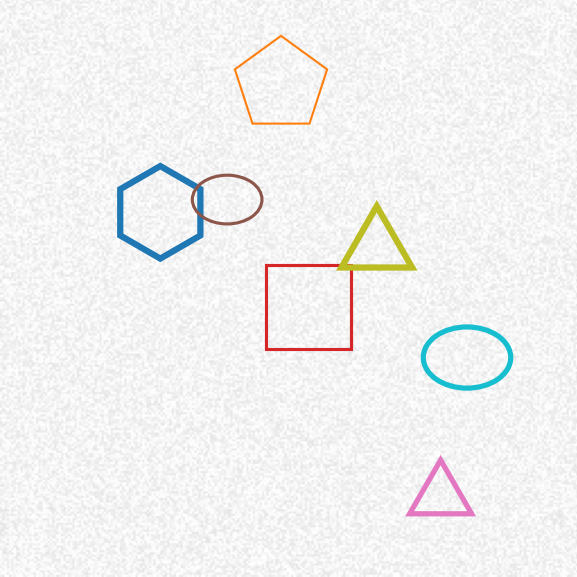[{"shape": "hexagon", "thickness": 3, "radius": 0.4, "center": [0.278, 0.631]}, {"shape": "pentagon", "thickness": 1, "radius": 0.42, "center": [0.487, 0.853]}, {"shape": "square", "thickness": 1.5, "radius": 0.37, "center": [0.534, 0.467]}, {"shape": "oval", "thickness": 1.5, "radius": 0.3, "center": [0.393, 0.654]}, {"shape": "triangle", "thickness": 2.5, "radius": 0.31, "center": [0.763, 0.14]}, {"shape": "triangle", "thickness": 3, "radius": 0.35, "center": [0.652, 0.571]}, {"shape": "oval", "thickness": 2.5, "radius": 0.38, "center": [0.809, 0.38]}]